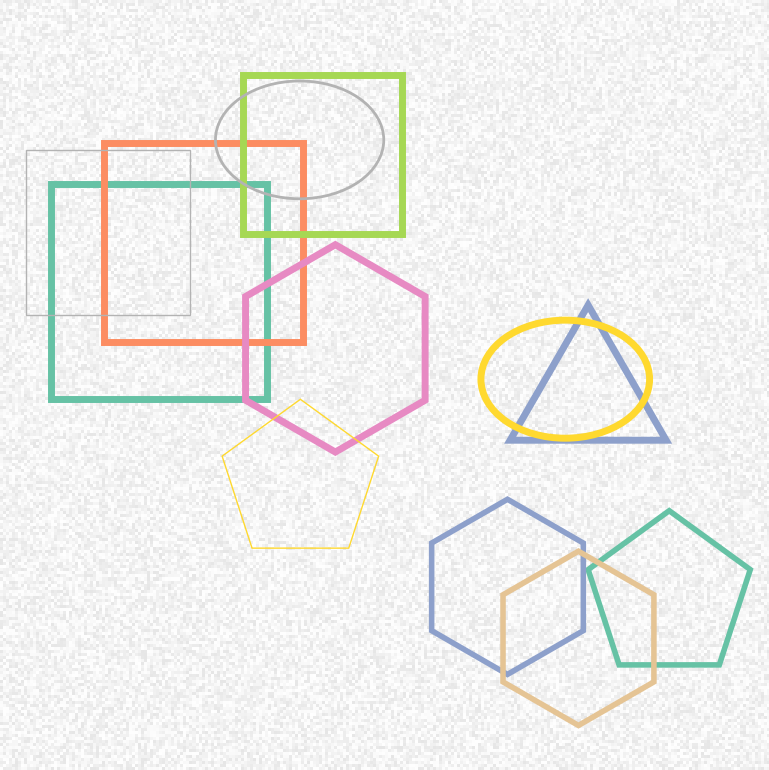[{"shape": "square", "thickness": 2.5, "radius": 0.7, "center": [0.207, 0.622]}, {"shape": "pentagon", "thickness": 2, "radius": 0.55, "center": [0.869, 0.226]}, {"shape": "square", "thickness": 2.5, "radius": 0.65, "center": [0.264, 0.685]}, {"shape": "hexagon", "thickness": 2, "radius": 0.57, "center": [0.659, 0.238]}, {"shape": "triangle", "thickness": 2.5, "radius": 0.58, "center": [0.764, 0.487]}, {"shape": "hexagon", "thickness": 2.5, "radius": 0.67, "center": [0.436, 0.548]}, {"shape": "square", "thickness": 2.5, "radius": 0.52, "center": [0.419, 0.8]}, {"shape": "pentagon", "thickness": 0.5, "radius": 0.53, "center": [0.39, 0.375]}, {"shape": "oval", "thickness": 2.5, "radius": 0.55, "center": [0.734, 0.508]}, {"shape": "hexagon", "thickness": 2, "radius": 0.57, "center": [0.751, 0.171]}, {"shape": "oval", "thickness": 1, "radius": 0.55, "center": [0.389, 0.818]}, {"shape": "square", "thickness": 0.5, "radius": 0.53, "center": [0.14, 0.698]}]